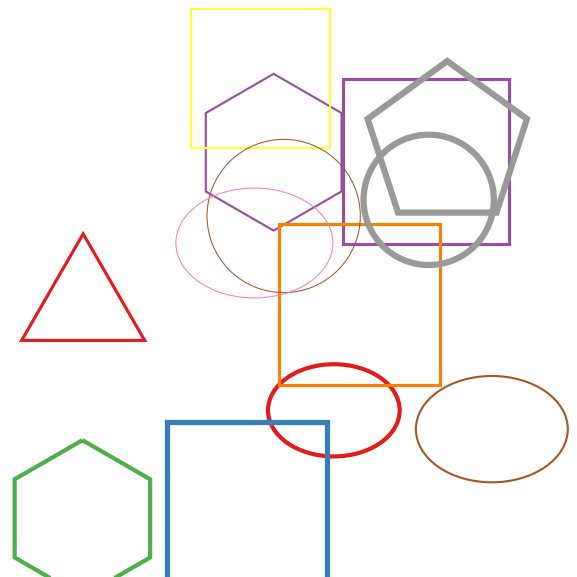[{"shape": "triangle", "thickness": 1.5, "radius": 0.62, "center": [0.144, 0.471]}, {"shape": "oval", "thickness": 2, "radius": 0.57, "center": [0.578, 0.289]}, {"shape": "square", "thickness": 2.5, "radius": 0.7, "center": [0.428, 0.129]}, {"shape": "hexagon", "thickness": 2, "radius": 0.68, "center": [0.143, 0.102]}, {"shape": "square", "thickness": 1.5, "radius": 0.72, "center": [0.738, 0.719]}, {"shape": "hexagon", "thickness": 1, "radius": 0.68, "center": [0.474, 0.736]}, {"shape": "square", "thickness": 1.5, "radius": 0.7, "center": [0.623, 0.472]}, {"shape": "square", "thickness": 1, "radius": 0.6, "center": [0.45, 0.863]}, {"shape": "circle", "thickness": 0.5, "radius": 0.66, "center": [0.491, 0.625]}, {"shape": "oval", "thickness": 1, "radius": 0.66, "center": [0.852, 0.256]}, {"shape": "oval", "thickness": 0.5, "radius": 0.68, "center": [0.441, 0.578]}, {"shape": "circle", "thickness": 3, "radius": 0.56, "center": [0.742, 0.653]}, {"shape": "pentagon", "thickness": 3, "radius": 0.73, "center": [0.774, 0.748]}]